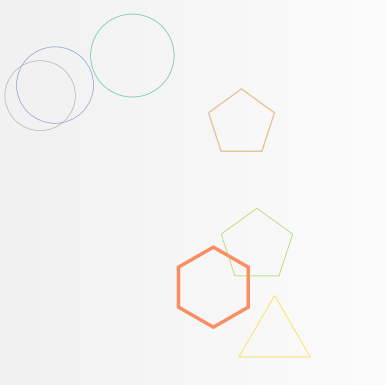[{"shape": "circle", "thickness": 0.5, "radius": 0.54, "center": [0.342, 0.856]}, {"shape": "hexagon", "thickness": 2.5, "radius": 0.52, "center": [0.551, 0.254]}, {"shape": "circle", "thickness": 0.5, "radius": 0.5, "center": [0.142, 0.779]}, {"shape": "pentagon", "thickness": 0.5, "radius": 0.48, "center": [0.663, 0.362]}, {"shape": "triangle", "thickness": 0.5, "radius": 0.53, "center": [0.709, 0.126]}, {"shape": "pentagon", "thickness": 1, "radius": 0.45, "center": [0.623, 0.679]}, {"shape": "circle", "thickness": 0.5, "radius": 0.45, "center": [0.104, 0.752]}]